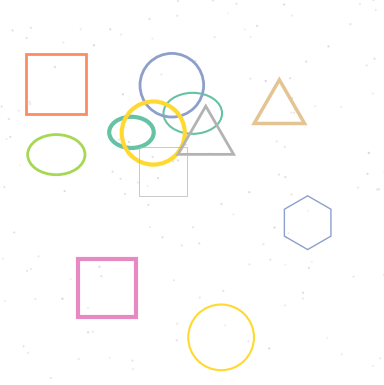[{"shape": "oval", "thickness": 1.5, "radius": 0.38, "center": [0.501, 0.706]}, {"shape": "oval", "thickness": 3, "radius": 0.29, "center": [0.341, 0.656]}, {"shape": "square", "thickness": 2, "radius": 0.39, "center": [0.146, 0.781]}, {"shape": "circle", "thickness": 2, "radius": 0.41, "center": [0.446, 0.779]}, {"shape": "hexagon", "thickness": 1, "radius": 0.35, "center": [0.799, 0.422]}, {"shape": "square", "thickness": 3, "radius": 0.38, "center": [0.278, 0.252]}, {"shape": "oval", "thickness": 2, "radius": 0.37, "center": [0.146, 0.598]}, {"shape": "circle", "thickness": 3, "radius": 0.41, "center": [0.398, 0.654]}, {"shape": "circle", "thickness": 1.5, "radius": 0.43, "center": [0.574, 0.124]}, {"shape": "triangle", "thickness": 2.5, "radius": 0.38, "center": [0.726, 0.717]}, {"shape": "triangle", "thickness": 2, "radius": 0.42, "center": [0.534, 0.641]}, {"shape": "square", "thickness": 0.5, "radius": 0.31, "center": [0.423, 0.554]}]